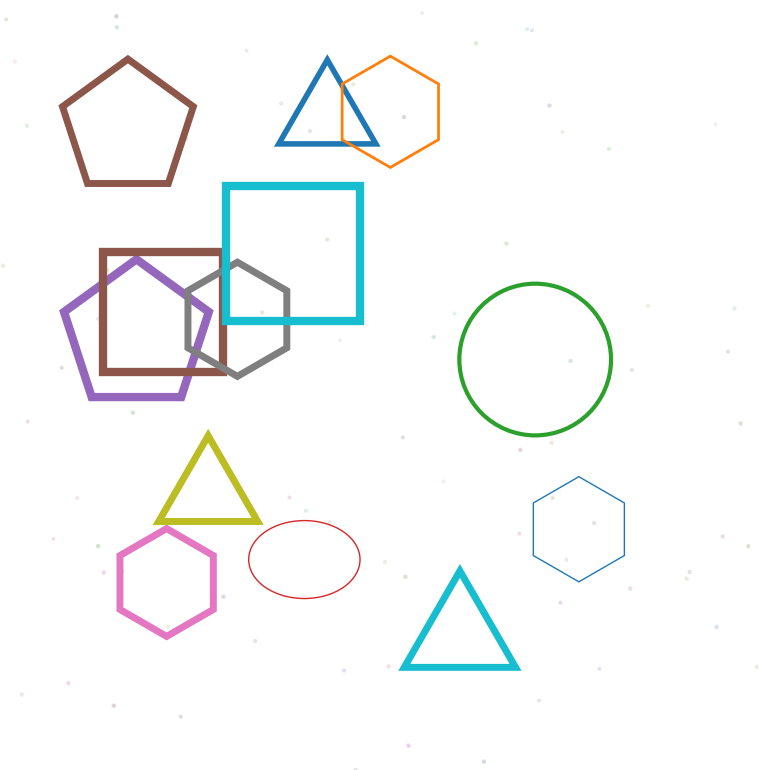[{"shape": "triangle", "thickness": 2, "radius": 0.36, "center": [0.425, 0.85]}, {"shape": "hexagon", "thickness": 0.5, "radius": 0.34, "center": [0.752, 0.313]}, {"shape": "hexagon", "thickness": 1, "radius": 0.36, "center": [0.507, 0.855]}, {"shape": "circle", "thickness": 1.5, "radius": 0.49, "center": [0.695, 0.533]}, {"shape": "oval", "thickness": 0.5, "radius": 0.36, "center": [0.395, 0.273]}, {"shape": "pentagon", "thickness": 3, "radius": 0.49, "center": [0.177, 0.564]}, {"shape": "pentagon", "thickness": 2.5, "radius": 0.45, "center": [0.166, 0.834]}, {"shape": "square", "thickness": 3, "radius": 0.39, "center": [0.212, 0.595]}, {"shape": "hexagon", "thickness": 2.5, "radius": 0.35, "center": [0.216, 0.244]}, {"shape": "hexagon", "thickness": 2.5, "radius": 0.37, "center": [0.308, 0.585]}, {"shape": "triangle", "thickness": 2.5, "radius": 0.37, "center": [0.27, 0.36]}, {"shape": "triangle", "thickness": 2.5, "radius": 0.42, "center": [0.597, 0.175]}, {"shape": "square", "thickness": 3, "radius": 0.44, "center": [0.38, 0.671]}]